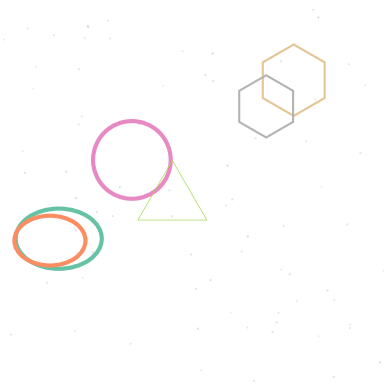[{"shape": "oval", "thickness": 3, "radius": 0.56, "center": [0.153, 0.38]}, {"shape": "oval", "thickness": 3, "radius": 0.46, "center": [0.13, 0.375]}, {"shape": "circle", "thickness": 3, "radius": 0.5, "center": [0.343, 0.585]}, {"shape": "triangle", "thickness": 0.5, "radius": 0.52, "center": [0.448, 0.48]}, {"shape": "hexagon", "thickness": 1.5, "radius": 0.46, "center": [0.763, 0.792]}, {"shape": "hexagon", "thickness": 1.5, "radius": 0.4, "center": [0.691, 0.724]}]